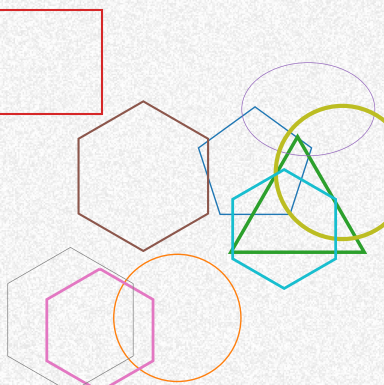[{"shape": "pentagon", "thickness": 1, "radius": 0.77, "center": [0.662, 0.568]}, {"shape": "circle", "thickness": 1, "radius": 0.83, "center": [0.461, 0.174]}, {"shape": "triangle", "thickness": 2.5, "radius": 1.0, "center": [0.773, 0.445]}, {"shape": "square", "thickness": 1.5, "radius": 0.67, "center": [0.131, 0.84]}, {"shape": "oval", "thickness": 0.5, "radius": 0.86, "center": [0.801, 0.716]}, {"shape": "hexagon", "thickness": 1.5, "radius": 0.97, "center": [0.372, 0.542]}, {"shape": "hexagon", "thickness": 2, "radius": 0.8, "center": [0.26, 0.142]}, {"shape": "hexagon", "thickness": 0.5, "radius": 0.94, "center": [0.183, 0.169]}, {"shape": "circle", "thickness": 3, "radius": 0.87, "center": [0.889, 0.552]}, {"shape": "hexagon", "thickness": 2, "radius": 0.77, "center": [0.738, 0.405]}]